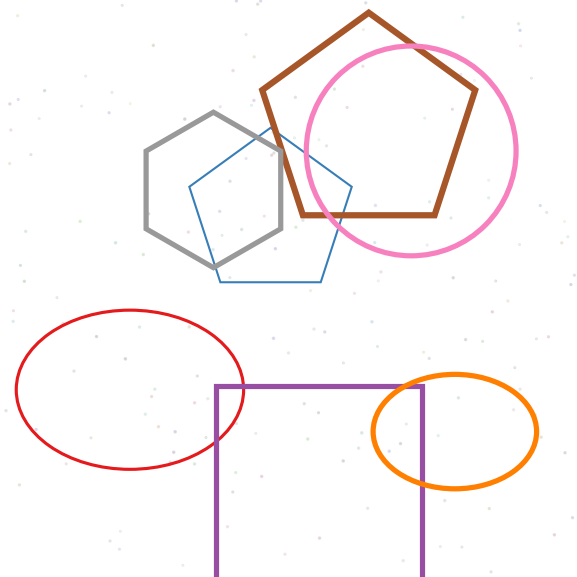[{"shape": "oval", "thickness": 1.5, "radius": 0.98, "center": [0.225, 0.324]}, {"shape": "pentagon", "thickness": 1, "radius": 0.74, "center": [0.468, 0.63]}, {"shape": "square", "thickness": 2.5, "radius": 0.89, "center": [0.552, 0.153]}, {"shape": "oval", "thickness": 2.5, "radius": 0.71, "center": [0.788, 0.252]}, {"shape": "pentagon", "thickness": 3, "radius": 0.97, "center": [0.638, 0.783]}, {"shape": "circle", "thickness": 2.5, "radius": 0.91, "center": [0.712, 0.738]}, {"shape": "hexagon", "thickness": 2.5, "radius": 0.67, "center": [0.37, 0.67]}]